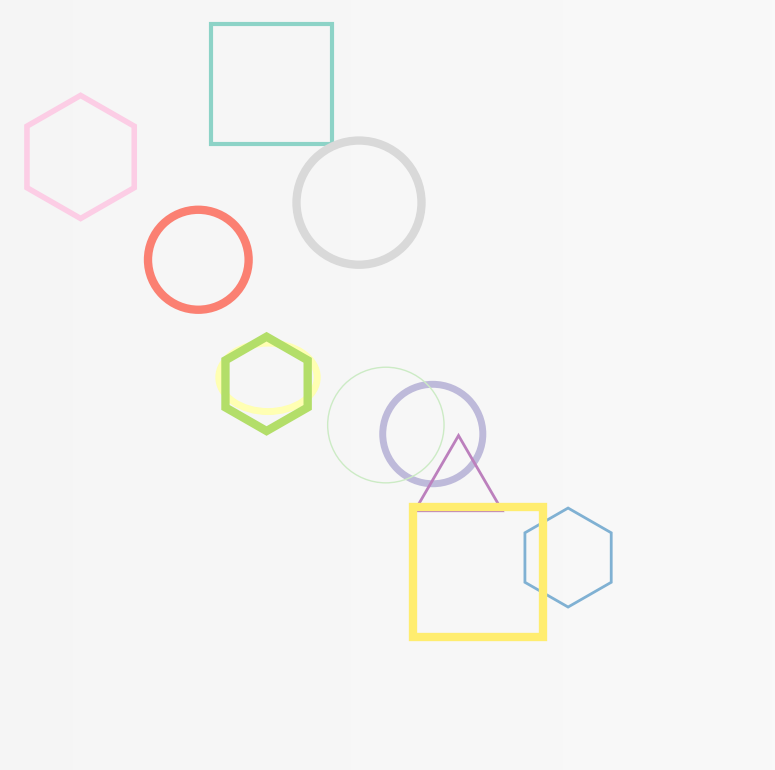[{"shape": "square", "thickness": 1.5, "radius": 0.39, "center": [0.35, 0.891]}, {"shape": "oval", "thickness": 2.5, "radius": 0.32, "center": [0.346, 0.51]}, {"shape": "circle", "thickness": 2.5, "radius": 0.32, "center": [0.558, 0.436]}, {"shape": "circle", "thickness": 3, "radius": 0.32, "center": [0.256, 0.663]}, {"shape": "hexagon", "thickness": 1, "radius": 0.32, "center": [0.733, 0.276]}, {"shape": "hexagon", "thickness": 3, "radius": 0.31, "center": [0.344, 0.501]}, {"shape": "hexagon", "thickness": 2, "radius": 0.4, "center": [0.104, 0.796]}, {"shape": "circle", "thickness": 3, "radius": 0.4, "center": [0.463, 0.737]}, {"shape": "triangle", "thickness": 1, "radius": 0.33, "center": [0.592, 0.369]}, {"shape": "circle", "thickness": 0.5, "radius": 0.38, "center": [0.498, 0.448]}, {"shape": "square", "thickness": 3, "radius": 0.42, "center": [0.617, 0.257]}]